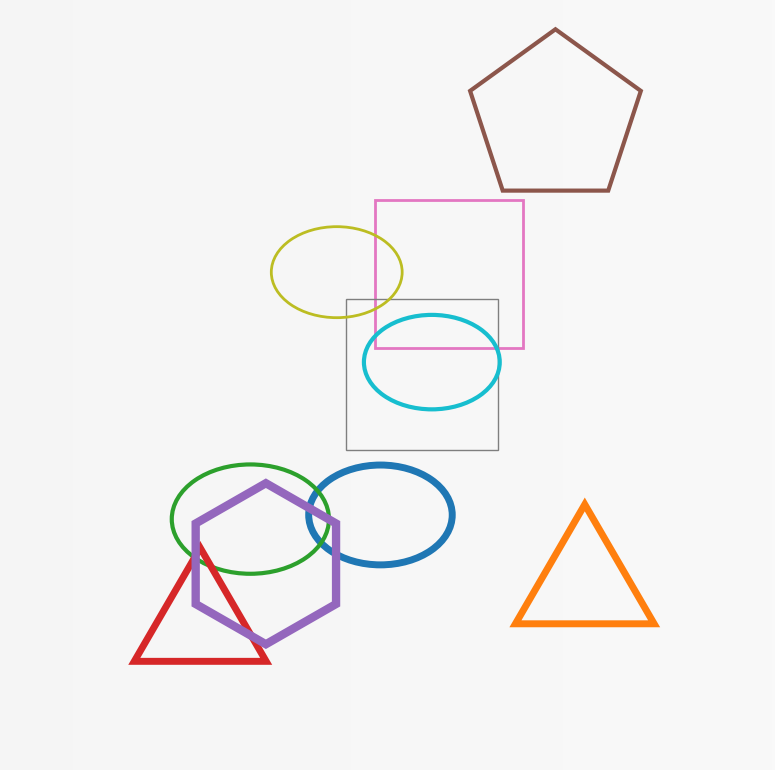[{"shape": "oval", "thickness": 2.5, "radius": 0.46, "center": [0.491, 0.331]}, {"shape": "triangle", "thickness": 2.5, "radius": 0.52, "center": [0.755, 0.242]}, {"shape": "oval", "thickness": 1.5, "radius": 0.51, "center": [0.323, 0.326]}, {"shape": "triangle", "thickness": 2.5, "radius": 0.49, "center": [0.258, 0.19]}, {"shape": "hexagon", "thickness": 3, "radius": 0.52, "center": [0.343, 0.268]}, {"shape": "pentagon", "thickness": 1.5, "radius": 0.58, "center": [0.717, 0.846]}, {"shape": "square", "thickness": 1, "radius": 0.48, "center": [0.58, 0.644]}, {"shape": "square", "thickness": 0.5, "radius": 0.49, "center": [0.544, 0.513]}, {"shape": "oval", "thickness": 1, "radius": 0.42, "center": [0.435, 0.647]}, {"shape": "oval", "thickness": 1.5, "radius": 0.44, "center": [0.557, 0.53]}]